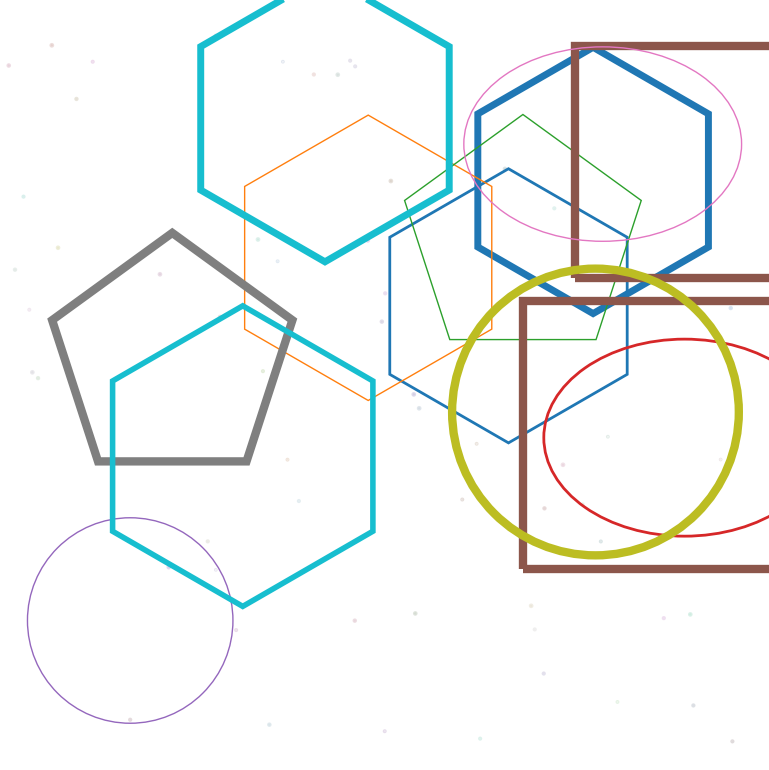[{"shape": "hexagon", "thickness": 1, "radius": 0.89, "center": [0.66, 0.603]}, {"shape": "hexagon", "thickness": 2.5, "radius": 0.86, "center": [0.77, 0.766]}, {"shape": "hexagon", "thickness": 0.5, "radius": 0.93, "center": [0.478, 0.665]}, {"shape": "pentagon", "thickness": 0.5, "radius": 0.81, "center": [0.679, 0.69]}, {"shape": "oval", "thickness": 1, "radius": 0.91, "center": [0.889, 0.432]}, {"shape": "circle", "thickness": 0.5, "radius": 0.67, "center": [0.169, 0.194]}, {"shape": "square", "thickness": 3, "radius": 0.87, "center": [0.854, 0.435]}, {"shape": "square", "thickness": 3, "radius": 0.76, "center": [0.898, 0.79]}, {"shape": "oval", "thickness": 0.5, "radius": 0.9, "center": [0.783, 0.813]}, {"shape": "pentagon", "thickness": 3, "radius": 0.82, "center": [0.224, 0.534]}, {"shape": "circle", "thickness": 3, "radius": 0.93, "center": [0.773, 0.465]}, {"shape": "hexagon", "thickness": 2.5, "radius": 0.93, "center": [0.422, 0.846]}, {"shape": "hexagon", "thickness": 2, "radius": 0.98, "center": [0.315, 0.408]}]